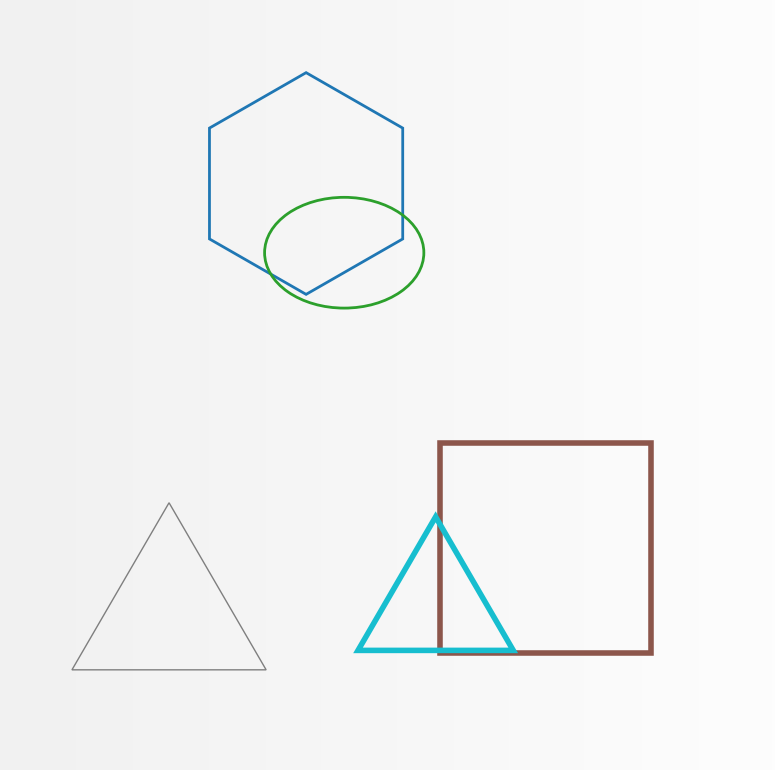[{"shape": "hexagon", "thickness": 1, "radius": 0.72, "center": [0.395, 0.762]}, {"shape": "oval", "thickness": 1, "radius": 0.51, "center": [0.444, 0.672]}, {"shape": "square", "thickness": 2, "radius": 0.68, "center": [0.704, 0.289]}, {"shape": "triangle", "thickness": 0.5, "radius": 0.72, "center": [0.218, 0.202]}, {"shape": "triangle", "thickness": 2, "radius": 0.58, "center": [0.562, 0.213]}]